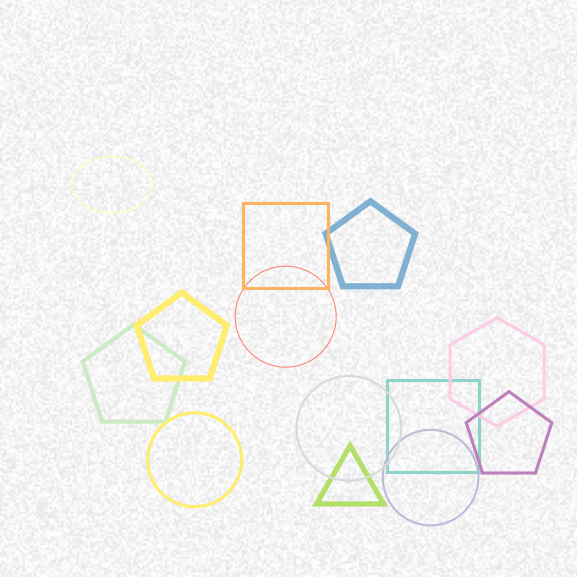[{"shape": "square", "thickness": 1.5, "radius": 0.4, "center": [0.75, 0.261]}, {"shape": "oval", "thickness": 0.5, "radius": 0.35, "center": [0.194, 0.679]}, {"shape": "circle", "thickness": 1, "radius": 0.41, "center": [0.746, 0.172]}, {"shape": "circle", "thickness": 0.5, "radius": 0.44, "center": [0.495, 0.451]}, {"shape": "pentagon", "thickness": 3, "radius": 0.41, "center": [0.641, 0.569]}, {"shape": "square", "thickness": 1.5, "radius": 0.37, "center": [0.495, 0.574]}, {"shape": "triangle", "thickness": 2.5, "radius": 0.34, "center": [0.606, 0.16]}, {"shape": "hexagon", "thickness": 1.5, "radius": 0.47, "center": [0.861, 0.355]}, {"shape": "circle", "thickness": 1, "radius": 0.45, "center": [0.604, 0.258]}, {"shape": "pentagon", "thickness": 1.5, "radius": 0.39, "center": [0.881, 0.243]}, {"shape": "pentagon", "thickness": 2, "radius": 0.47, "center": [0.232, 0.344]}, {"shape": "pentagon", "thickness": 3, "radius": 0.41, "center": [0.315, 0.41]}, {"shape": "circle", "thickness": 1.5, "radius": 0.41, "center": [0.337, 0.203]}]